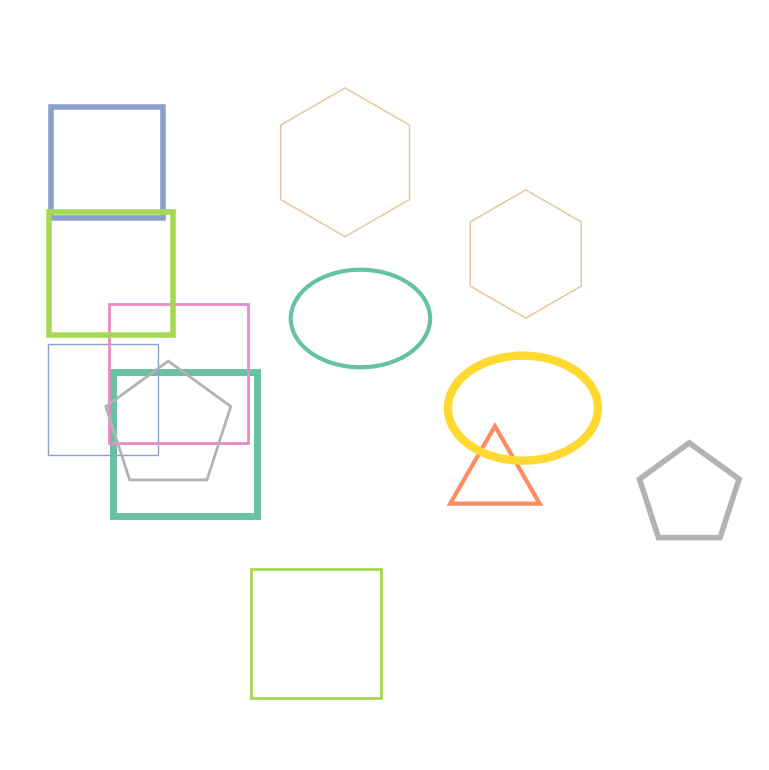[{"shape": "square", "thickness": 2.5, "radius": 0.47, "center": [0.24, 0.423]}, {"shape": "oval", "thickness": 1.5, "radius": 0.45, "center": [0.468, 0.586]}, {"shape": "triangle", "thickness": 1.5, "radius": 0.34, "center": [0.643, 0.379]}, {"shape": "square", "thickness": 0.5, "radius": 0.36, "center": [0.134, 0.481]}, {"shape": "square", "thickness": 2, "radius": 0.36, "center": [0.139, 0.789]}, {"shape": "square", "thickness": 1, "radius": 0.45, "center": [0.232, 0.515]}, {"shape": "square", "thickness": 2, "radius": 0.4, "center": [0.144, 0.645]}, {"shape": "square", "thickness": 1, "radius": 0.42, "center": [0.41, 0.177]}, {"shape": "oval", "thickness": 3, "radius": 0.49, "center": [0.679, 0.47]}, {"shape": "hexagon", "thickness": 0.5, "radius": 0.42, "center": [0.683, 0.67]}, {"shape": "hexagon", "thickness": 0.5, "radius": 0.48, "center": [0.448, 0.789]}, {"shape": "pentagon", "thickness": 2, "radius": 0.34, "center": [0.895, 0.357]}, {"shape": "pentagon", "thickness": 1, "radius": 0.43, "center": [0.219, 0.446]}]